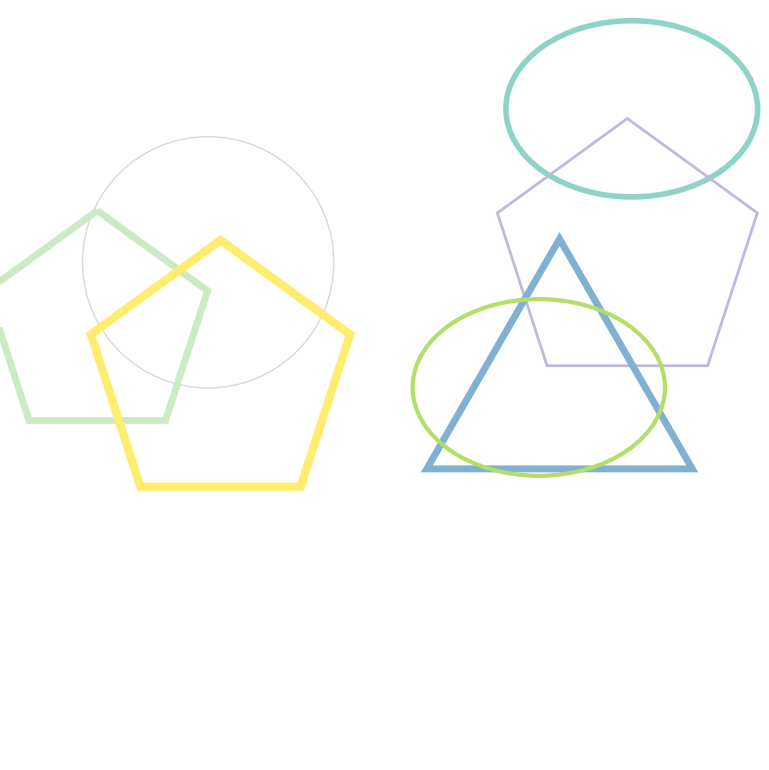[{"shape": "oval", "thickness": 2, "radius": 0.82, "center": [0.82, 0.859]}, {"shape": "pentagon", "thickness": 1, "radius": 0.89, "center": [0.815, 0.669]}, {"shape": "triangle", "thickness": 2.5, "radius": 1.0, "center": [0.727, 0.491]}, {"shape": "oval", "thickness": 1.5, "radius": 0.82, "center": [0.7, 0.497]}, {"shape": "circle", "thickness": 0.5, "radius": 0.82, "center": [0.27, 0.659]}, {"shape": "pentagon", "thickness": 2.5, "radius": 0.75, "center": [0.126, 0.576]}, {"shape": "pentagon", "thickness": 3, "radius": 0.88, "center": [0.286, 0.511]}]